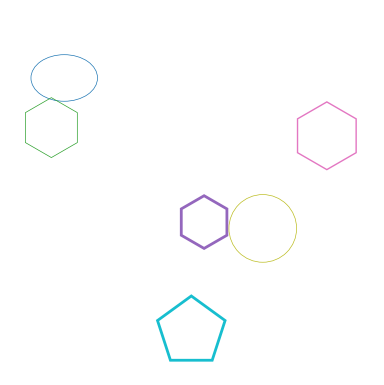[{"shape": "oval", "thickness": 0.5, "radius": 0.43, "center": [0.167, 0.797]}, {"shape": "hexagon", "thickness": 0.5, "radius": 0.39, "center": [0.133, 0.669]}, {"shape": "hexagon", "thickness": 2, "radius": 0.34, "center": [0.53, 0.423]}, {"shape": "hexagon", "thickness": 1, "radius": 0.44, "center": [0.849, 0.647]}, {"shape": "circle", "thickness": 0.5, "radius": 0.44, "center": [0.683, 0.407]}, {"shape": "pentagon", "thickness": 2, "radius": 0.46, "center": [0.497, 0.139]}]